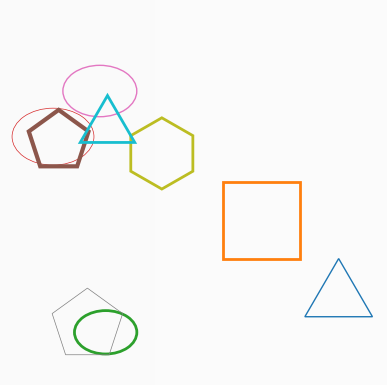[{"shape": "triangle", "thickness": 1, "radius": 0.5, "center": [0.874, 0.228]}, {"shape": "square", "thickness": 2, "radius": 0.5, "center": [0.676, 0.427]}, {"shape": "oval", "thickness": 2, "radius": 0.4, "center": [0.273, 0.137]}, {"shape": "oval", "thickness": 0.5, "radius": 0.53, "center": [0.137, 0.645]}, {"shape": "pentagon", "thickness": 3, "radius": 0.41, "center": [0.151, 0.634]}, {"shape": "oval", "thickness": 1, "radius": 0.48, "center": [0.258, 0.764]}, {"shape": "pentagon", "thickness": 0.5, "radius": 0.48, "center": [0.226, 0.156]}, {"shape": "hexagon", "thickness": 2, "radius": 0.46, "center": [0.418, 0.601]}, {"shape": "triangle", "thickness": 2, "radius": 0.41, "center": [0.277, 0.671]}]